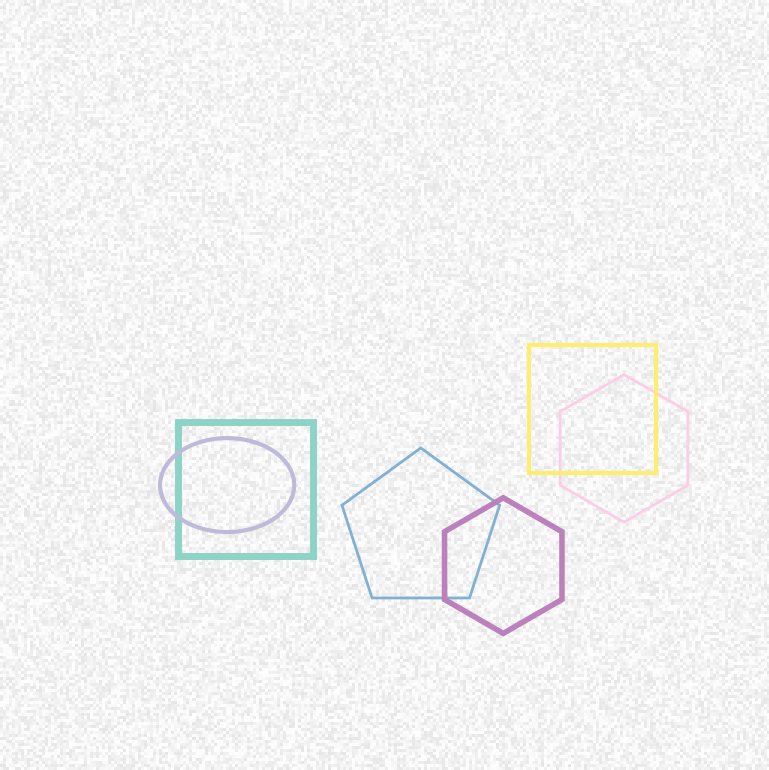[{"shape": "square", "thickness": 2.5, "radius": 0.44, "center": [0.319, 0.365]}, {"shape": "oval", "thickness": 1.5, "radius": 0.44, "center": [0.295, 0.37]}, {"shape": "pentagon", "thickness": 1, "radius": 0.54, "center": [0.547, 0.311]}, {"shape": "hexagon", "thickness": 1, "radius": 0.48, "center": [0.81, 0.418]}, {"shape": "hexagon", "thickness": 2, "radius": 0.44, "center": [0.654, 0.265]}, {"shape": "square", "thickness": 1.5, "radius": 0.41, "center": [0.769, 0.469]}]